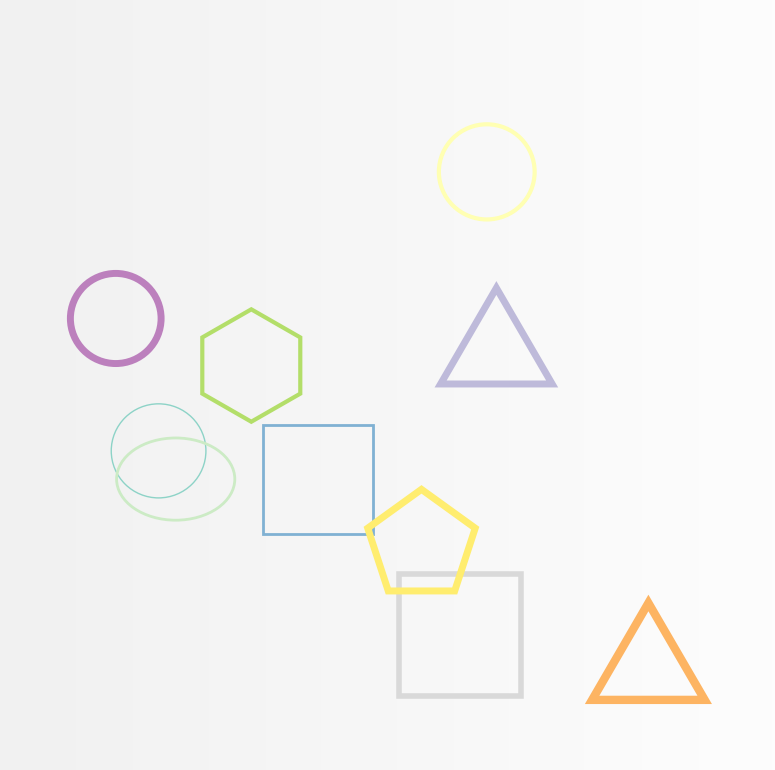[{"shape": "circle", "thickness": 0.5, "radius": 0.31, "center": [0.205, 0.414]}, {"shape": "circle", "thickness": 1.5, "radius": 0.31, "center": [0.628, 0.777]}, {"shape": "triangle", "thickness": 2.5, "radius": 0.42, "center": [0.64, 0.543]}, {"shape": "square", "thickness": 1, "radius": 0.35, "center": [0.41, 0.378]}, {"shape": "triangle", "thickness": 3, "radius": 0.42, "center": [0.837, 0.133]}, {"shape": "hexagon", "thickness": 1.5, "radius": 0.36, "center": [0.324, 0.525]}, {"shape": "square", "thickness": 2, "radius": 0.39, "center": [0.593, 0.175]}, {"shape": "circle", "thickness": 2.5, "radius": 0.29, "center": [0.149, 0.586]}, {"shape": "oval", "thickness": 1, "radius": 0.38, "center": [0.227, 0.378]}, {"shape": "pentagon", "thickness": 2.5, "radius": 0.36, "center": [0.544, 0.292]}]